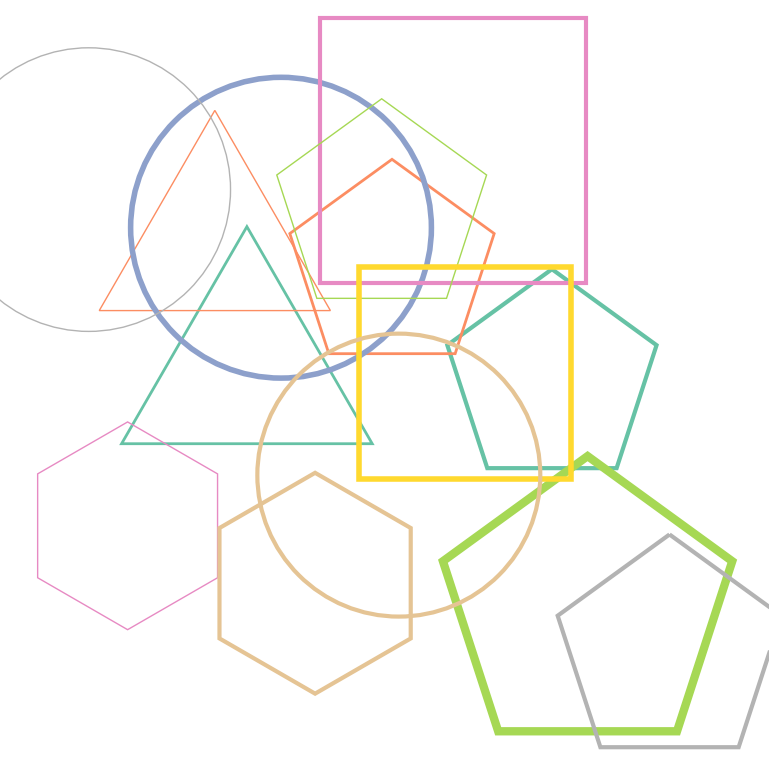[{"shape": "pentagon", "thickness": 1.5, "radius": 0.71, "center": [0.717, 0.508]}, {"shape": "triangle", "thickness": 1, "radius": 0.94, "center": [0.321, 0.518]}, {"shape": "pentagon", "thickness": 1, "radius": 0.7, "center": [0.509, 0.654]}, {"shape": "triangle", "thickness": 0.5, "radius": 0.87, "center": [0.279, 0.683]}, {"shape": "circle", "thickness": 2, "radius": 0.98, "center": [0.365, 0.704]}, {"shape": "square", "thickness": 1.5, "radius": 0.86, "center": [0.588, 0.804]}, {"shape": "hexagon", "thickness": 0.5, "radius": 0.67, "center": [0.166, 0.317]}, {"shape": "pentagon", "thickness": 3, "radius": 0.99, "center": [0.763, 0.21]}, {"shape": "pentagon", "thickness": 0.5, "radius": 0.72, "center": [0.496, 0.728]}, {"shape": "square", "thickness": 2, "radius": 0.69, "center": [0.604, 0.516]}, {"shape": "circle", "thickness": 1.5, "radius": 0.92, "center": [0.518, 0.383]}, {"shape": "hexagon", "thickness": 1.5, "radius": 0.72, "center": [0.409, 0.243]}, {"shape": "circle", "thickness": 0.5, "radius": 0.92, "center": [0.115, 0.754]}, {"shape": "pentagon", "thickness": 1.5, "radius": 0.76, "center": [0.87, 0.153]}]